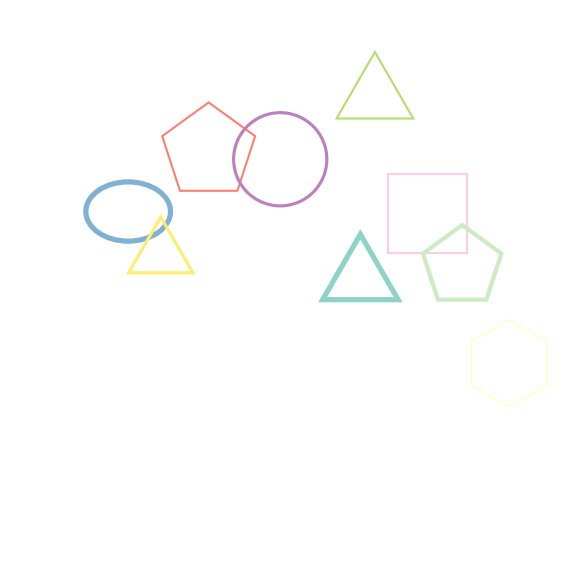[{"shape": "triangle", "thickness": 2.5, "radius": 0.38, "center": [0.624, 0.518]}, {"shape": "hexagon", "thickness": 0.5, "radius": 0.38, "center": [0.882, 0.37]}, {"shape": "pentagon", "thickness": 1, "radius": 0.42, "center": [0.361, 0.737]}, {"shape": "oval", "thickness": 2.5, "radius": 0.37, "center": [0.222, 0.633]}, {"shape": "triangle", "thickness": 1, "radius": 0.38, "center": [0.649, 0.832]}, {"shape": "square", "thickness": 1, "radius": 0.34, "center": [0.741, 0.63]}, {"shape": "circle", "thickness": 1.5, "radius": 0.4, "center": [0.485, 0.723]}, {"shape": "pentagon", "thickness": 2, "radius": 0.36, "center": [0.8, 0.538]}, {"shape": "triangle", "thickness": 1.5, "radius": 0.32, "center": [0.278, 0.559]}]